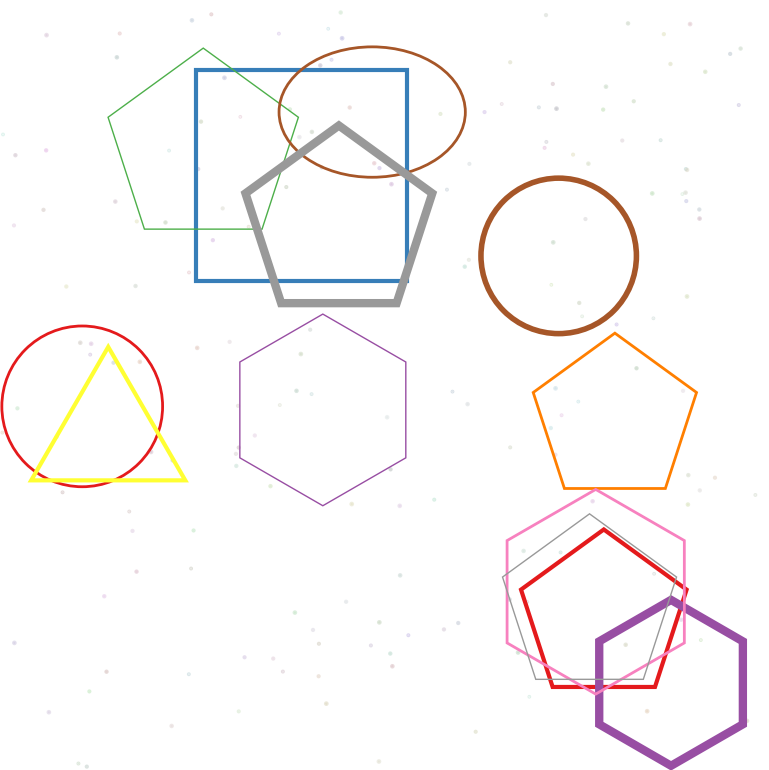[{"shape": "circle", "thickness": 1, "radius": 0.52, "center": [0.107, 0.472]}, {"shape": "pentagon", "thickness": 1.5, "radius": 0.57, "center": [0.784, 0.199]}, {"shape": "square", "thickness": 1.5, "radius": 0.69, "center": [0.392, 0.772]}, {"shape": "pentagon", "thickness": 0.5, "radius": 0.65, "center": [0.264, 0.808]}, {"shape": "hexagon", "thickness": 3, "radius": 0.54, "center": [0.871, 0.113]}, {"shape": "hexagon", "thickness": 0.5, "radius": 0.62, "center": [0.419, 0.468]}, {"shape": "pentagon", "thickness": 1, "radius": 0.56, "center": [0.799, 0.456]}, {"shape": "triangle", "thickness": 1.5, "radius": 0.58, "center": [0.141, 0.434]}, {"shape": "oval", "thickness": 1, "radius": 0.6, "center": [0.483, 0.854]}, {"shape": "circle", "thickness": 2, "radius": 0.5, "center": [0.726, 0.668]}, {"shape": "hexagon", "thickness": 1, "radius": 0.66, "center": [0.774, 0.231]}, {"shape": "pentagon", "thickness": 3, "radius": 0.64, "center": [0.44, 0.709]}, {"shape": "pentagon", "thickness": 0.5, "radius": 0.59, "center": [0.766, 0.214]}]